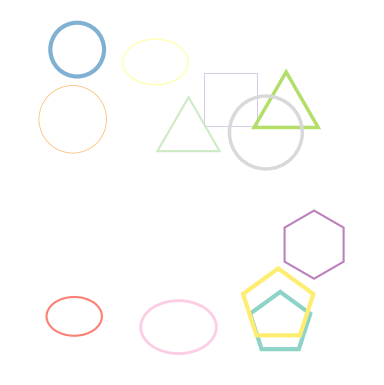[{"shape": "pentagon", "thickness": 3, "radius": 0.41, "center": [0.728, 0.16]}, {"shape": "oval", "thickness": 1, "radius": 0.42, "center": [0.404, 0.839]}, {"shape": "square", "thickness": 0.5, "radius": 0.34, "center": [0.598, 0.742]}, {"shape": "oval", "thickness": 1.5, "radius": 0.36, "center": [0.193, 0.178]}, {"shape": "circle", "thickness": 3, "radius": 0.35, "center": [0.2, 0.871]}, {"shape": "circle", "thickness": 0.5, "radius": 0.44, "center": [0.189, 0.69]}, {"shape": "triangle", "thickness": 2.5, "radius": 0.48, "center": [0.743, 0.717]}, {"shape": "oval", "thickness": 2, "radius": 0.49, "center": [0.464, 0.15]}, {"shape": "circle", "thickness": 2.5, "radius": 0.47, "center": [0.691, 0.656]}, {"shape": "hexagon", "thickness": 1.5, "radius": 0.44, "center": [0.816, 0.365]}, {"shape": "triangle", "thickness": 1.5, "radius": 0.47, "center": [0.49, 0.654]}, {"shape": "pentagon", "thickness": 3, "radius": 0.48, "center": [0.723, 0.207]}]